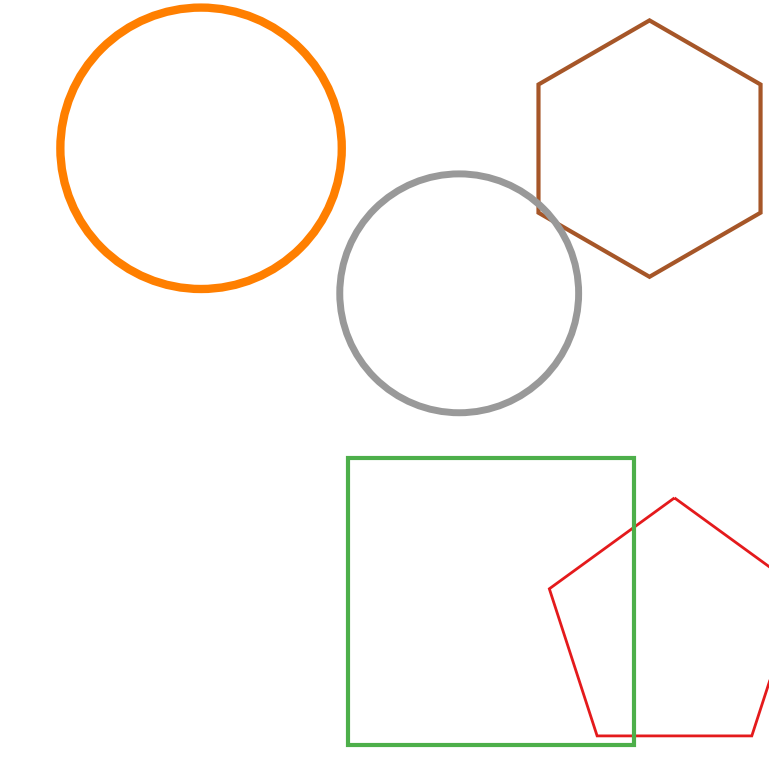[{"shape": "pentagon", "thickness": 1, "radius": 0.85, "center": [0.876, 0.183]}, {"shape": "square", "thickness": 1.5, "radius": 0.93, "center": [0.637, 0.219]}, {"shape": "circle", "thickness": 3, "radius": 0.91, "center": [0.261, 0.807]}, {"shape": "hexagon", "thickness": 1.5, "radius": 0.83, "center": [0.844, 0.807]}, {"shape": "circle", "thickness": 2.5, "radius": 0.78, "center": [0.596, 0.619]}]